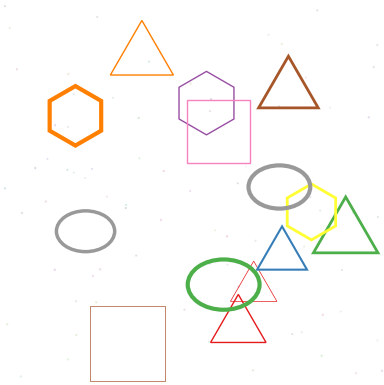[{"shape": "triangle", "thickness": 1, "radius": 0.42, "center": [0.619, 0.152]}, {"shape": "triangle", "thickness": 0.5, "radius": 0.35, "center": [0.659, 0.252]}, {"shape": "triangle", "thickness": 1.5, "radius": 0.37, "center": [0.733, 0.337]}, {"shape": "triangle", "thickness": 2, "radius": 0.48, "center": [0.898, 0.392]}, {"shape": "oval", "thickness": 3, "radius": 0.47, "center": [0.581, 0.261]}, {"shape": "hexagon", "thickness": 1, "radius": 0.41, "center": [0.536, 0.732]}, {"shape": "hexagon", "thickness": 3, "radius": 0.39, "center": [0.196, 0.699]}, {"shape": "triangle", "thickness": 1, "radius": 0.47, "center": [0.368, 0.852]}, {"shape": "hexagon", "thickness": 2, "radius": 0.36, "center": [0.809, 0.45]}, {"shape": "triangle", "thickness": 2, "radius": 0.45, "center": [0.749, 0.765]}, {"shape": "square", "thickness": 0.5, "radius": 0.49, "center": [0.332, 0.108]}, {"shape": "square", "thickness": 1, "radius": 0.41, "center": [0.566, 0.66]}, {"shape": "oval", "thickness": 3, "radius": 0.4, "center": [0.726, 0.514]}, {"shape": "oval", "thickness": 2.5, "radius": 0.38, "center": [0.222, 0.399]}]